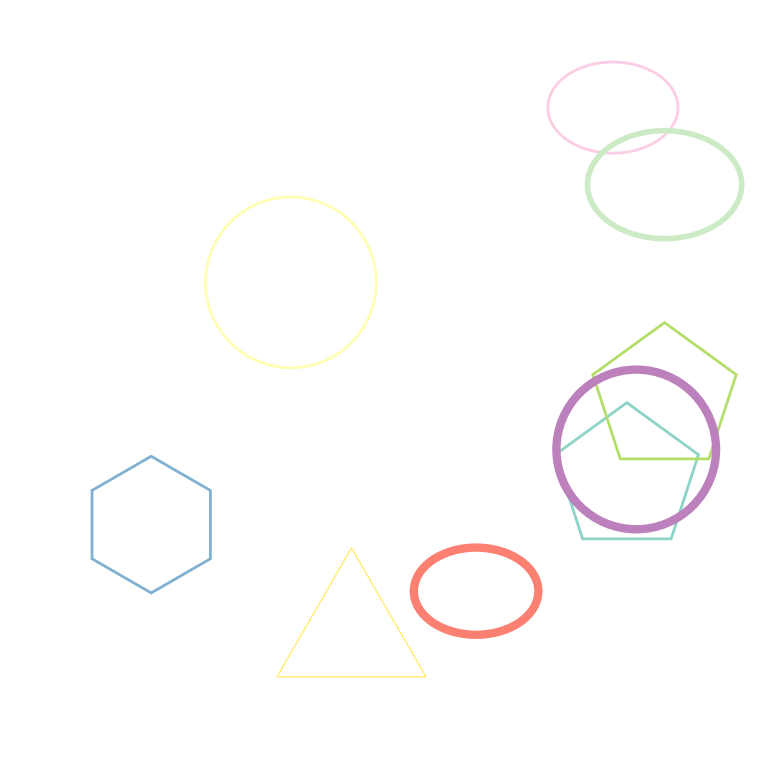[{"shape": "pentagon", "thickness": 1, "radius": 0.49, "center": [0.814, 0.379]}, {"shape": "circle", "thickness": 1, "radius": 0.55, "center": [0.378, 0.633]}, {"shape": "oval", "thickness": 3, "radius": 0.4, "center": [0.618, 0.232]}, {"shape": "hexagon", "thickness": 1, "radius": 0.44, "center": [0.196, 0.319]}, {"shape": "pentagon", "thickness": 1, "radius": 0.49, "center": [0.863, 0.483]}, {"shape": "oval", "thickness": 1, "radius": 0.42, "center": [0.796, 0.86]}, {"shape": "circle", "thickness": 3, "radius": 0.52, "center": [0.826, 0.416]}, {"shape": "oval", "thickness": 2, "radius": 0.5, "center": [0.863, 0.76]}, {"shape": "triangle", "thickness": 0.5, "radius": 0.56, "center": [0.456, 0.177]}]